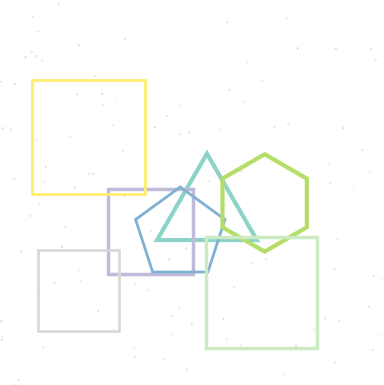[{"shape": "triangle", "thickness": 3, "radius": 0.75, "center": [0.538, 0.451]}, {"shape": "square", "thickness": 2.5, "radius": 0.55, "center": [0.39, 0.398]}, {"shape": "pentagon", "thickness": 2, "radius": 0.61, "center": [0.468, 0.392]}, {"shape": "hexagon", "thickness": 3, "radius": 0.63, "center": [0.687, 0.473]}, {"shape": "square", "thickness": 2, "radius": 0.53, "center": [0.203, 0.246]}, {"shape": "square", "thickness": 2.5, "radius": 0.72, "center": [0.68, 0.24]}, {"shape": "square", "thickness": 2, "radius": 0.74, "center": [0.23, 0.644]}]